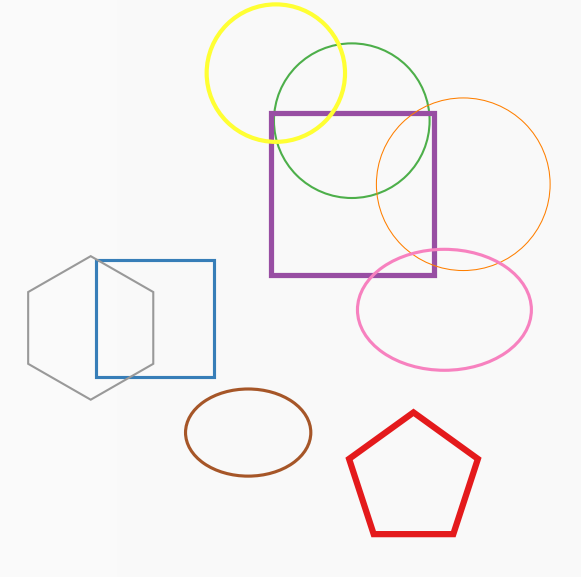[{"shape": "pentagon", "thickness": 3, "radius": 0.58, "center": [0.711, 0.168]}, {"shape": "square", "thickness": 1.5, "radius": 0.51, "center": [0.266, 0.448]}, {"shape": "circle", "thickness": 1, "radius": 0.67, "center": [0.605, 0.79]}, {"shape": "square", "thickness": 2.5, "radius": 0.7, "center": [0.607, 0.663]}, {"shape": "circle", "thickness": 0.5, "radius": 0.75, "center": [0.797, 0.68]}, {"shape": "circle", "thickness": 2, "radius": 0.6, "center": [0.475, 0.873]}, {"shape": "oval", "thickness": 1.5, "radius": 0.54, "center": [0.427, 0.25]}, {"shape": "oval", "thickness": 1.5, "radius": 0.75, "center": [0.765, 0.463]}, {"shape": "hexagon", "thickness": 1, "radius": 0.62, "center": [0.156, 0.431]}]